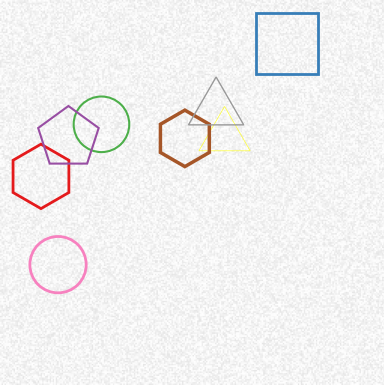[{"shape": "hexagon", "thickness": 2, "radius": 0.42, "center": [0.106, 0.542]}, {"shape": "square", "thickness": 2, "radius": 0.4, "center": [0.745, 0.886]}, {"shape": "circle", "thickness": 1.5, "radius": 0.36, "center": [0.264, 0.677]}, {"shape": "pentagon", "thickness": 1.5, "radius": 0.41, "center": [0.178, 0.642]}, {"shape": "triangle", "thickness": 0.5, "radius": 0.38, "center": [0.583, 0.647]}, {"shape": "hexagon", "thickness": 2.5, "radius": 0.37, "center": [0.48, 0.641]}, {"shape": "circle", "thickness": 2, "radius": 0.37, "center": [0.151, 0.313]}, {"shape": "triangle", "thickness": 1, "radius": 0.41, "center": [0.561, 0.717]}]